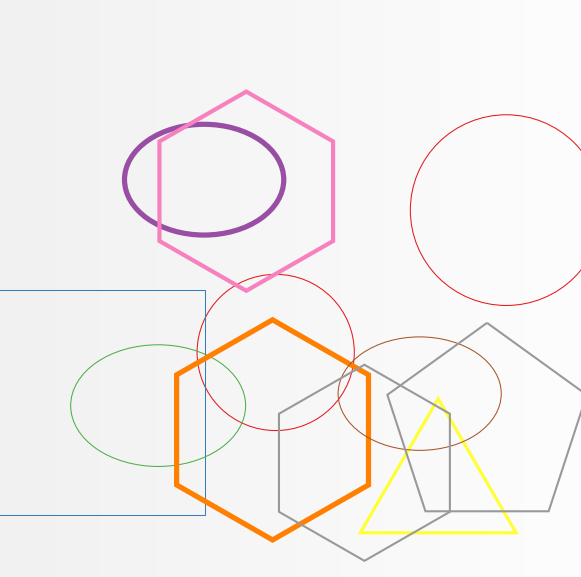[{"shape": "circle", "thickness": 0.5, "radius": 0.83, "center": [0.871, 0.635]}, {"shape": "circle", "thickness": 0.5, "radius": 0.68, "center": [0.474, 0.389]}, {"shape": "square", "thickness": 0.5, "radius": 0.97, "center": [0.157, 0.302]}, {"shape": "oval", "thickness": 0.5, "radius": 0.75, "center": [0.272, 0.297]}, {"shape": "oval", "thickness": 2.5, "radius": 0.68, "center": [0.351, 0.688]}, {"shape": "hexagon", "thickness": 2.5, "radius": 0.95, "center": [0.469, 0.255]}, {"shape": "triangle", "thickness": 1.5, "radius": 0.77, "center": [0.754, 0.154]}, {"shape": "oval", "thickness": 0.5, "radius": 0.7, "center": [0.722, 0.318]}, {"shape": "hexagon", "thickness": 2, "radius": 0.86, "center": [0.424, 0.668]}, {"shape": "hexagon", "thickness": 1, "radius": 0.85, "center": [0.627, 0.198]}, {"shape": "pentagon", "thickness": 1, "radius": 0.9, "center": [0.838, 0.26]}]